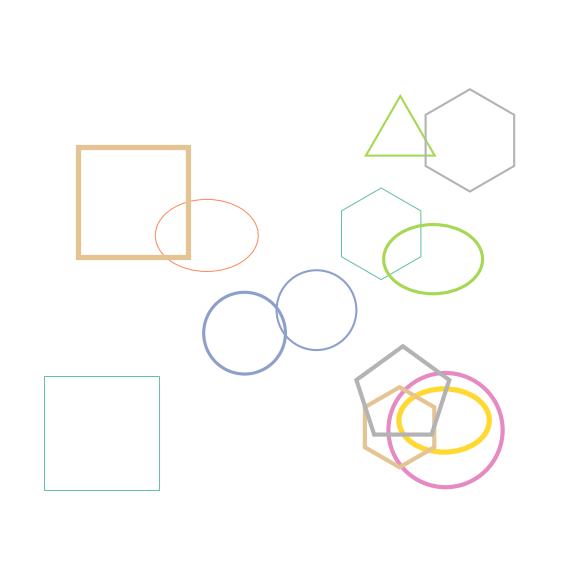[{"shape": "hexagon", "thickness": 0.5, "radius": 0.4, "center": [0.66, 0.594]}, {"shape": "square", "thickness": 0.5, "radius": 0.49, "center": [0.176, 0.249]}, {"shape": "oval", "thickness": 0.5, "radius": 0.45, "center": [0.358, 0.591]}, {"shape": "circle", "thickness": 1.5, "radius": 0.35, "center": [0.423, 0.422]}, {"shape": "circle", "thickness": 1, "radius": 0.35, "center": [0.548, 0.462]}, {"shape": "circle", "thickness": 2, "radius": 0.49, "center": [0.771, 0.254]}, {"shape": "oval", "thickness": 1.5, "radius": 0.43, "center": [0.75, 0.55]}, {"shape": "triangle", "thickness": 1, "radius": 0.34, "center": [0.693, 0.764]}, {"shape": "oval", "thickness": 2.5, "radius": 0.39, "center": [0.769, 0.271]}, {"shape": "hexagon", "thickness": 2, "radius": 0.35, "center": [0.692, 0.259]}, {"shape": "square", "thickness": 2.5, "radius": 0.48, "center": [0.23, 0.649]}, {"shape": "pentagon", "thickness": 2, "radius": 0.42, "center": [0.698, 0.315]}, {"shape": "hexagon", "thickness": 1, "radius": 0.44, "center": [0.814, 0.756]}]